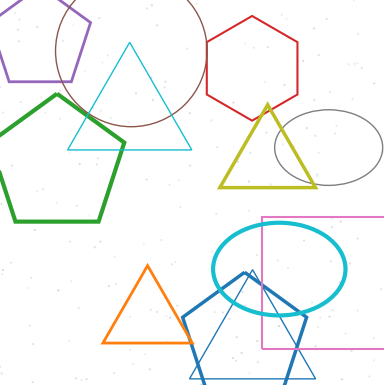[{"shape": "pentagon", "thickness": 2.5, "radius": 0.85, "center": [0.635, 0.124]}, {"shape": "triangle", "thickness": 1, "radius": 0.95, "center": [0.656, 0.11]}, {"shape": "triangle", "thickness": 2, "radius": 0.67, "center": [0.383, 0.176]}, {"shape": "pentagon", "thickness": 3, "radius": 0.92, "center": [0.148, 0.573]}, {"shape": "hexagon", "thickness": 1.5, "radius": 0.68, "center": [0.655, 0.823]}, {"shape": "pentagon", "thickness": 2, "radius": 0.69, "center": [0.105, 0.899]}, {"shape": "circle", "thickness": 1, "radius": 0.98, "center": [0.341, 0.868]}, {"shape": "square", "thickness": 1.5, "radius": 0.85, "center": [0.851, 0.265]}, {"shape": "oval", "thickness": 1, "radius": 0.7, "center": [0.854, 0.617]}, {"shape": "triangle", "thickness": 2.5, "radius": 0.72, "center": [0.695, 0.584]}, {"shape": "oval", "thickness": 3, "radius": 0.86, "center": [0.725, 0.301]}, {"shape": "triangle", "thickness": 1, "radius": 0.93, "center": [0.337, 0.704]}]